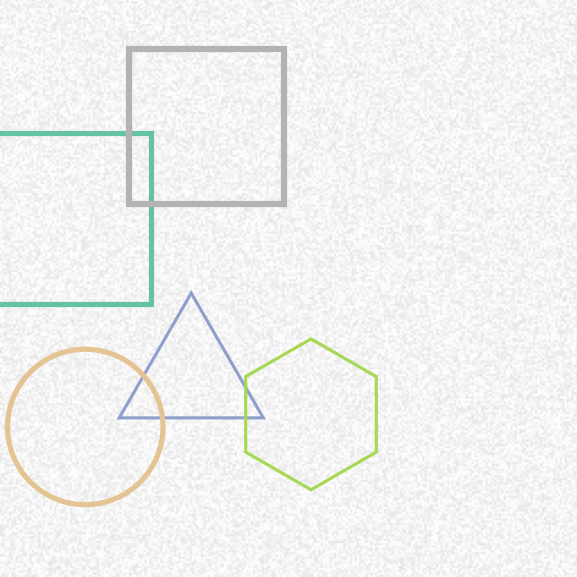[{"shape": "square", "thickness": 2.5, "radius": 0.74, "center": [0.114, 0.621]}, {"shape": "triangle", "thickness": 1.5, "radius": 0.72, "center": [0.331, 0.348]}, {"shape": "hexagon", "thickness": 1.5, "radius": 0.65, "center": [0.539, 0.282]}, {"shape": "circle", "thickness": 2.5, "radius": 0.67, "center": [0.148, 0.26]}, {"shape": "square", "thickness": 3, "radius": 0.67, "center": [0.357, 0.781]}]